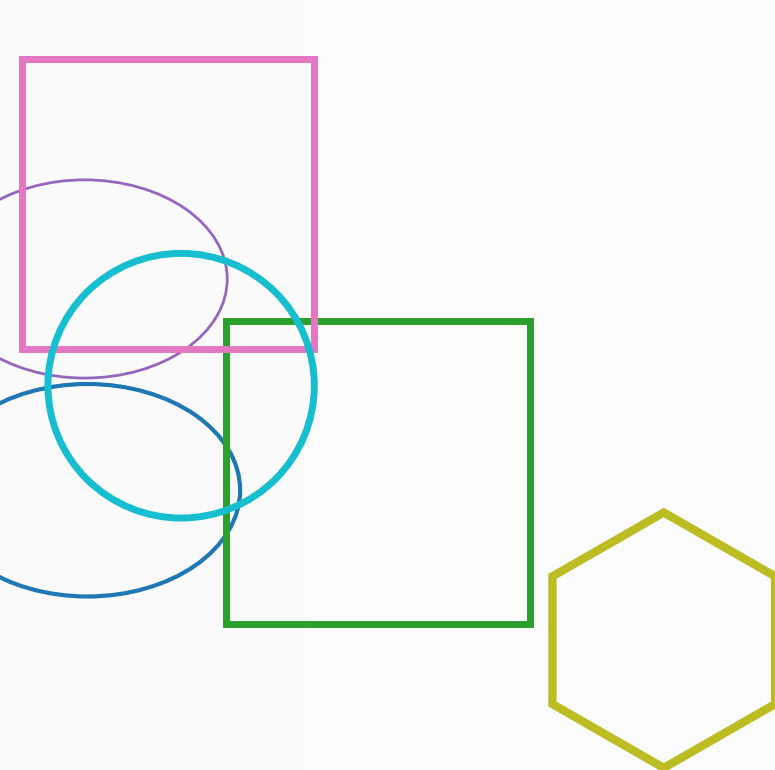[{"shape": "oval", "thickness": 1.5, "radius": 0.99, "center": [0.113, 0.363]}, {"shape": "square", "thickness": 2.5, "radius": 0.98, "center": [0.487, 0.386]}, {"shape": "oval", "thickness": 1, "radius": 0.92, "center": [0.109, 0.638]}, {"shape": "square", "thickness": 2.5, "radius": 0.94, "center": [0.217, 0.735]}, {"shape": "hexagon", "thickness": 3, "radius": 0.83, "center": [0.856, 0.169]}, {"shape": "circle", "thickness": 2.5, "radius": 0.86, "center": [0.234, 0.499]}]